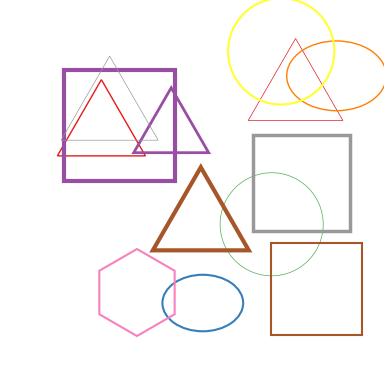[{"shape": "triangle", "thickness": 1, "radius": 0.66, "center": [0.263, 0.661]}, {"shape": "triangle", "thickness": 0.5, "radius": 0.71, "center": [0.768, 0.758]}, {"shape": "oval", "thickness": 1.5, "radius": 0.52, "center": [0.527, 0.213]}, {"shape": "circle", "thickness": 0.5, "radius": 0.67, "center": [0.706, 0.417]}, {"shape": "triangle", "thickness": 2, "radius": 0.56, "center": [0.445, 0.66]}, {"shape": "square", "thickness": 3, "radius": 0.72, "center": [0.31, 0.675]}, {"shape": "oval", "thickness": 1, "radius": 0.65, "center": [0.874, 0.803]}, {"shape": "circle", "thickness": 1.5, "radius": 0.69, "center": [0.73, 0.867]}, {"shape": "triangle", "thickness": 3, "radius": 0.72, "center": [0.522, 0.422]}, {"shape": "square", "thickness": 1.5, "radius": 0.59, "center": [0.822, 0.249]}, {"shape": "hexagon", "thickness": 1.5, "radius": 0.56, "center": [0.356, 0.24]}, {"shape": "triangle", "thickness": 0.5, "radius": 0.73, "center": [0.285, 0.709]}, {"shape": "square", "thickness": 2.5, "radius": 0.63, "center": [0.783, 0.525]}]